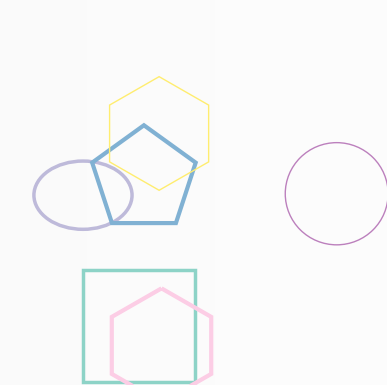[{"shape": "square", "thickness": 2.5, "radius": 0.73, "center": [0.359, 0.153]}, {"shape": "oval", "thickness": 2.5, "radius": 0.63, "center": [0.214, 0.493]}, {"shape": "pentagon", "thickness": 3, "radius": 0.7, "center": [0.371, 0.534]}, {"shape": "hexagon", "thickness": 3, "radius": 0.74, "center": [0.417, 0.103]}, {"shape": "circle", "thickness": 1, "radius": 0.66, "center": [0.869, 0.497]}, {"shape": "hexagon", "thickness": 1, "radius": 0.74, "center": [0.411, 0.653]}]